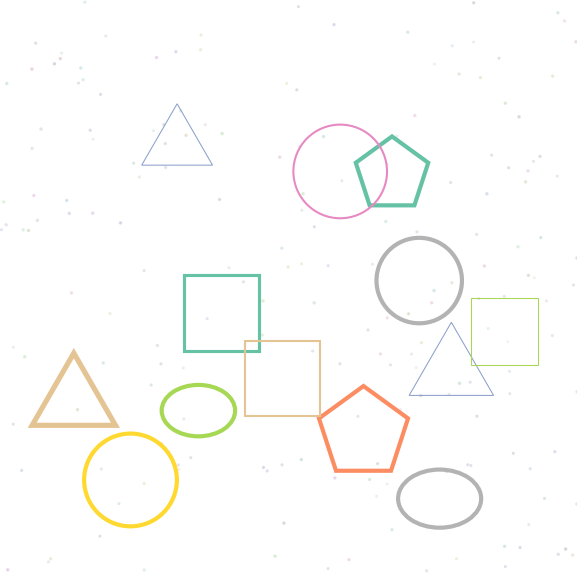[{"shape": "pentagon", "thickness": 2, "radius": 0.33, "center": [0.679, 0.697]}, {"shape": "square", "thickness": 1.5, "radius": 0.33, "center": [0.383, 0.457]}, {"shape": "pentagon", "thickness": 2, "radius": 0.41, "center": [0.629, 0.25]}, {"shape": "triangle", "thickness": 0.5, "radius": 0.42, "center": [0.782, 0.357]}, {"shape": "triangle", "thickness": 0.5, "radius": 0.35, "center": [0.307, 0.749]}, {"shape": "circle", "thickness": 1, "radius": 0.41, "center": [0.589, 0.702]}, {"shape": "oval", "thickness": 2, "radius": 0.32, "center": [0.344, 0.288]}, {"shape": "square", "thickness": 0.5, "radius": 0.29, "center": [0.874, 0.425]}, {"shape": "circle", "thickness": 2, "radius": 0.4, "center": [0.226, 0.168]}, {"shape": "square", "thickness": 1, "radius": 0.32, "center": [0.49, 0.344]}, {"shape": "triangle", "thickness": 2.5, "radius": 0.42, "center": [0.128, 0.304]}, {"shape": "oval", "thickness": 2, "radius": 0.36, "center": [0.761, 0.136]}, {"shape": "circle", "thickness": 2, "radius": 0.37, "center": [0.726, 0.513]}]